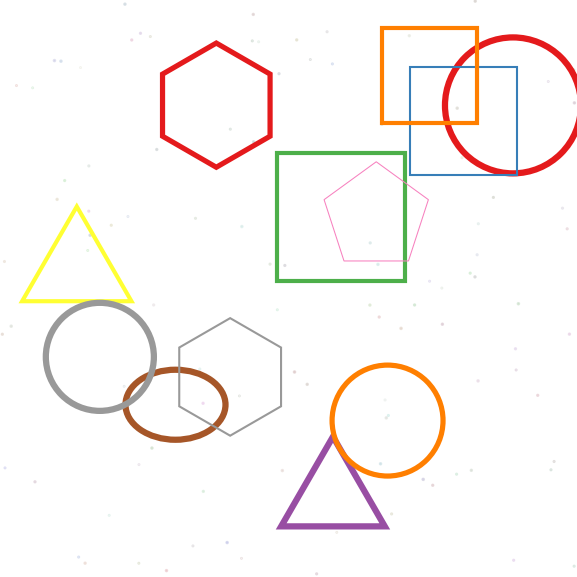[{"shape": "circle", "thickness": 3, "radius": 0.59, "center": [0.888, 0.817]}, {"shape": "hexagon", "thickness": 2.5, "radius": 0.54, "center": [0.375, 0.817]}, {"shape": "square", "thickness": 1, "radius": 0.47, "center": [0.803, 0.79]}, {"shape": "square", "thickness": 2, "radius": 0.55, "center": [0.591, 0.623]}, {"shape": "triangle", "thickness": 3, "radius": 0.52, "center": [0.577, 0.139]}, {"shape": "square", "thickness": 2, "radius": 0.41, "center": [0.744, 0.869]}, {"shape": "circle", "thickness": 2.5, "radius": 0.48, "center": [0.671, 0.271]}, {"shape": "triangle", "thickness": 2, "radius": 0.55, "center": [0.133, 0.532]}, {"shape": "oval", "thickness": 3, "radius": 0.43, "center": [0.304, 0.298]}, {"shape": "pentagon", "thickness": 0.5, "radius": 0.47, "center": [0.651, 0.624]}, {"shape": "circle", "thickness": 3, "radius": 0.47, "center": [0.173, 0.381]}, {"shape": "hexagon", "thickness": 1, "radius": 0.51, "center": [0.399, 0.346]}]